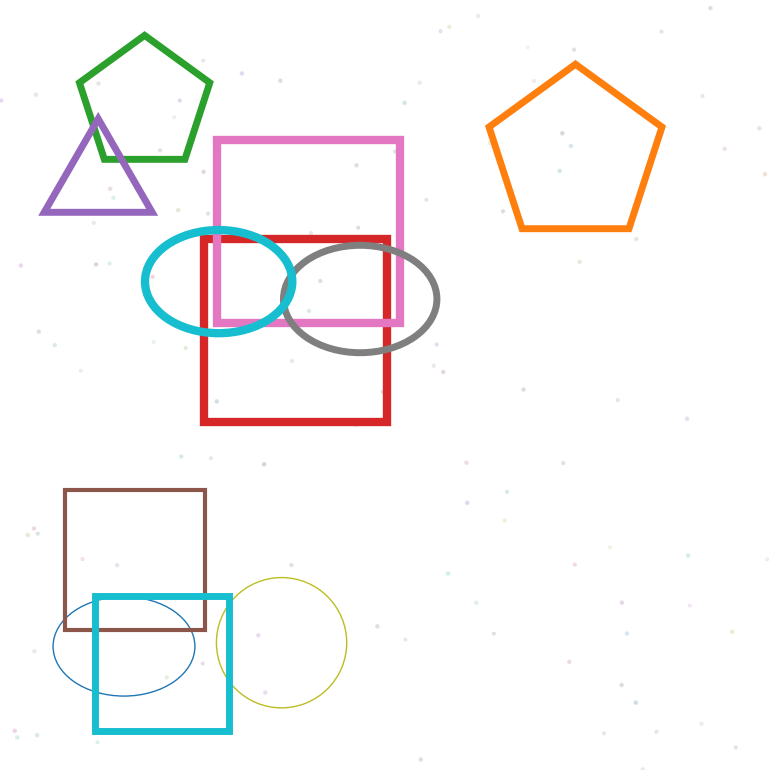[{"shape": "oval", "thickness": 0.5, "radius": 0.46, "center": [0.161, 0.16]}, {"shape": "pentagon", "thickness": 2.5, "radius": 0.59, "center": [0.747, 0.799]}, {"shape": "pentagon", "thickness": 2.5, "radius": 0.45, "center": [0.188, 0.865]}, {"shape": "square", "thickness": 3, "radius": 0.59, "center": [0.383, 0.571]}, {"shape": "triangle", "thickness": 2.5, "radius": 0.4, "center": [0.128, 0.765]}, {"shape": "square", "thickness": 1.5, "radius": 0.46, "center": [0.175, 0.273]}, {"shape": "square", "thickness": 3, "radius": 0.6, "center": [0.4, 0.699]}, {"shape": "oval", "thickness": 2.5, "radius": 0.5, "center": [0.468, 0.612]}, {"shape": "circle", "thickness": 0.5, "radius": 0.42, "center": [0.366, 0.165]}, {"shape": "oval", "thickness": 3, "radius": 0.48, "center": [0.284, 0.634]}, {"shape": "square", "thickness": 2.5, "radius": 0.44, "center": [0.21, 0.138]}]